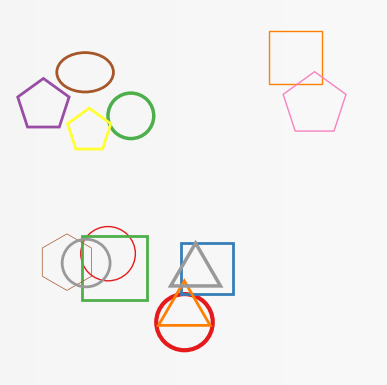[{"shape": "circle", "thickness": 1, "radius": 0.35, "center": [0.279, 0.341]}, {"shape": "circle", "thickness": 3, "radius": 0.36, "center": [0.476, 0.163]}, {"shape": "square", "thickness": 2, "radius": 0.33, "center": [0.534, 0.303]}, {"shape": "circle", "thickness": 2.5, "radius": 0.3, "center": [0.338, 0.699]}, {"shape": "square", "thickness": 2, "radius": 0.42, "center": [0.296, 0.303]}, {"shape": "pentagon", "thickness": 2, "radius": 0.35, "center": [0.112, 0.726]}, {"shape": "square", "thickness": 1, "radius": 0.34, "center": [0.762, 0.85]}, {"shape": "triangle", "thickness": 2, "radius": 0.39, "center": [0.476, 0.193]}, {"shape": "pentagon", "thickness": 2, "radius": 0.29, "center": [0.23, 0.66]}, {"shape": "hexagon", "thickness": 0.5, "radius": 0.37, "center": [0.173, 0.319]}, {"shape": "oval", "thickness": 2, "radius": 0.37, "center": [0.22, 0.812]}, {"shape": "pentagon", "thickness": 1, "radius": 0.43, "center": [0.812, 0.729]}, {"shape": "triangle", "thickness": 2.5, "radius": 0.37, "center": [0.505, 0.294]}, {"shape": "circle", "thickness": 2, "radius": 0.31, "center": [0.222, 0.317]}]